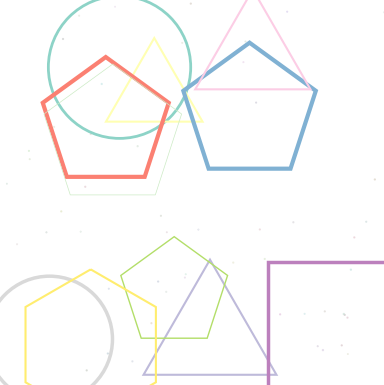[{"shape": "circle", "thickness": 2, "radius": 0.92, "center": [0.31, 0.825]}, {"shape": "triangle", "thickness": 1.5, "radius": 0.72, "center": [0.401, 0.756]}, {"shape": "triangle", "thickness": 1.5, "radius": 1.0, "center": [0.545, 0.126]}, {"shape": "pentagon", "thickness": 3, "radius": 0.86, "center": [0.275, 0.68]}, {"shape": "pentagon", "thickness": 3, "radius": 0.9, "center": [0.648, 0.708]}, {"shape": "pentagon", "thickness": 1, "radius": 0.73, "center": [0.452, 0.239]}, {"shape": "triangle", "thickness": 1.5, "radius": 0.86, "center": [0.657, 0.854]}, {"shape": "circle", "thickness": 2.5, "radius": 0.82, "center": [0.129, 0.119]}, {"shape": "square", "thickness": 2.5, "radius": 0.95, "center": [0.885, 0.131]}, {"shape": "pentagon", "thickness": 0.5, "radius": 0.94, "center": [0.293, 0.646]}, {"shape": "hexagon", "thickness": 1.5, "radius": 0.98, "center": [0.236, 0.105]}]